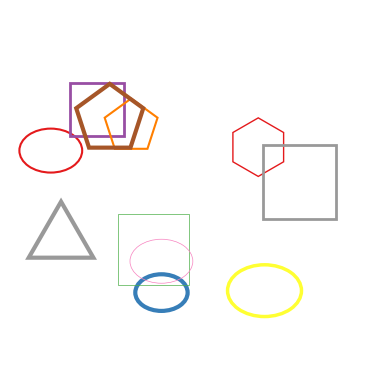[{"shape": "hexagon", "thickness": 1, "radius": 0.38, "center": [0.671, 0.618]}, {"shape": "oval", "thickness": 1.5, "radius": 0.41, "center": [0.132, 0.609]}, {"shape": "oval", "thickness": 3, "radius": 0.34, "center": [0.419, 0.24]}, {"shape": "square", "thickness": 0.5, "radius": 0.46, "center": [0.399, 0.352]}, {"shape": "square", "thickness": 2, "radius": 0.35, "center": [0.253, 0.716]}, {"shape": "pentagon", "thickness": 1.5, "radius": 0.36, "center": [0.341, 0.672]}, {"shape": "oval", "thickness": 2.5, "radius": 0.48, "center": [0.687, 0.245]}, {"shape": "pentagon", "thickness": 3, "radius": 0.46, "center": [0.285, 0.691]}, {"shape": "oval", "thickness": 0.5, "radius": 0.41, "center": [0.419, 0.321]}, {"shape": "triangle", "thickness": 3, "radius": 0.49, "center": [0.159, 0.379]}, {"shape": "square", "thickness": 2, "radius": 0.48, "center": [0.778, 0.527]}]